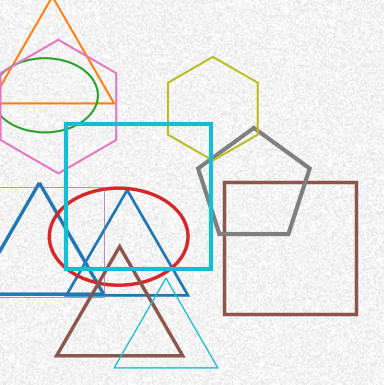[{"shape": "triangle", "thickness": 2.5, "radius": 0.96, "center": [0.102, 0.332]}, {"shape": "triangle", "thickness": 2, "radius": 0.91, "center": [0.33, 0.324]}, {"shape": "triangle", "thickness": 1.5, "radius": 0.93, "center": [0.136, 0.824]}, {"shape": "oval", "thickness": 1.5, "radius": 0.69, "center": [0.117, 0.752]}, {"shape": "oval", "thickness": 2.5, "radius": 0.9, "center": [0.308, 0.385]}, {"shape": "square", "thickness": 0.5, "radius": 0.71, "center": [0.127, 0.372]}, {"shape": "triangle", "thickness": 2.5, "radius": 0.95, "center": [0.311, 0.17]}, {"shape": "square", "thickness": 2.5, "radius": 0.86, "center": [0.754, 0.355]}, {"shape": "hexagon", "thickness": 1.5, "radius": 0.87, "center": [0.152, 0.723]}, {"shape": "pentagon", "thickness": 3, "radius": 0.76, "center": [0.659, 0.515]}, {"shape": "hexagon", "thickness": 1.5, "radius": 0.67, "center": [0.553, 0.718]}, {"shape": "triangle", "thickness": 1, "radius": 0.78, "center": [0.431, 0.122]}, {"shape": "square", "thickness": 3, "radius": 0.94, "center": [0.36, 0.489]}]